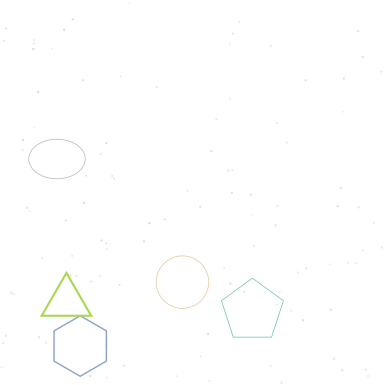[{"shape": "pentagon", "thickness": 0.5, "radius": 0.42, "center": [0.656, 0.193]}, {"shape": "hexagon", "thickness": 1, "radius": 0.39, "center": [0.208, 0.101]}, {"shape": "triangle", "thickness": 1.5, "radius": 0.37, "center": [0.173, 0.217]}, {"shape": "circle", "thickness": 0.5, "radius": 0.34, "center": [0.474, 0.267]}, {"shape": "oval", "thickness": 0.5, "radius": 0.37, "center": [0.148, 0.587]}]